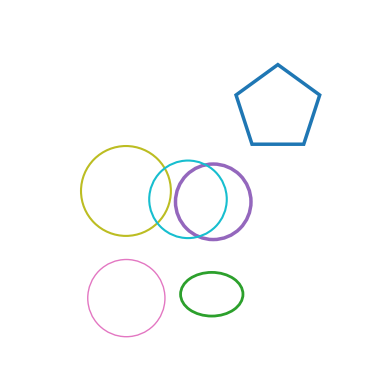[{"shape": "pentagon", "thickness": 2.5, "radius": 0.57, "center": [0.722, 0.718]}, {"shape": "oval", "thickness": 2, "radius": 0.41, "center": [0.55, 0.236]}, {"shape": "circle", "thickness": 2.5, "radius": 0.49, "center": [0.554, 0.476]}, {"shape": "circle", "thickness": 1, "radius": 0.5, "center": [0.328, 0.226]}, {"shape": "circle", "thickness": 1.5, "radius": 0.58, "center": [0.327, 0.504]}, {"shape": "circle", "thickness": 1.5, "radius": 0.5, "center": [0.488, 0.482]}]